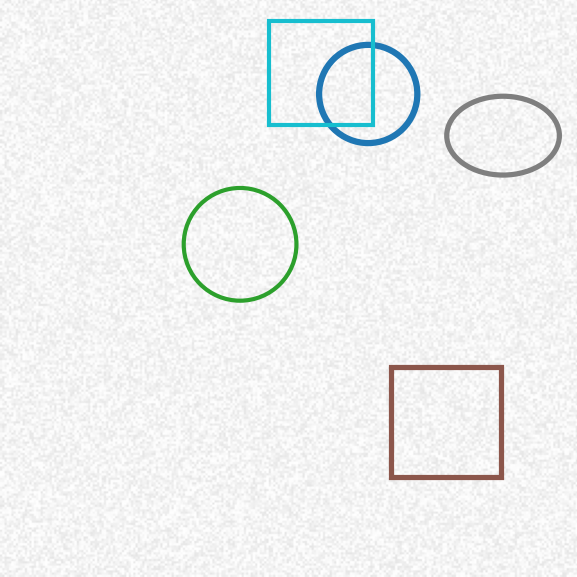[{"shape": "circle", "thickness": 3, "radius": 0.43, "center": [0.638, 0.836]}, {"shape": "circle", "thickness": 2, "radius": 0.49, "center": [0.416, 0.576]}, {"shape": "square", "thickness": 2.5, "radius": 0.47, "center": [0.772, 0.269]}, {"shape": "oval", "thickness": 2.5, "radius": 0.49, "center": [0.871, 0.764]}, {"shape": "square", "thickness": 2, "radius": 0.45, "center": [0.556, 0.873]}]